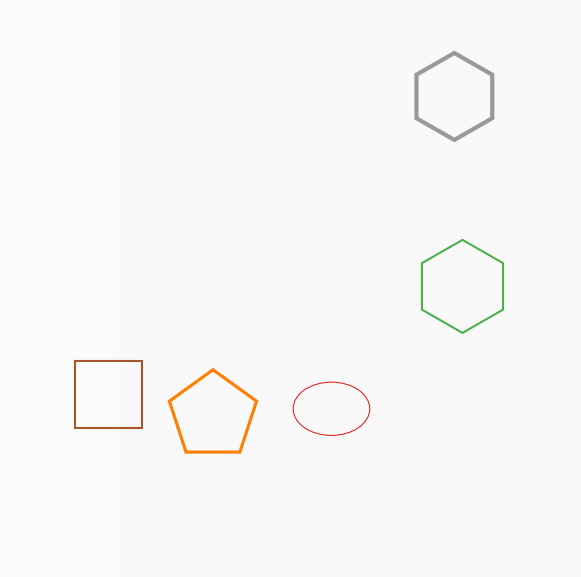[{"shape": "oval", "thickness": 0.5, "radius": 0.33, "center": [0.57, 0.291]}, {"shape": "hexagon", "thickness": 1, "radius": 0.4, "center": [0.796, 0.503]}, {"shape": "pentagon", "thickness": 1.5, "radius": 0.39, "center": [0.366, 0.28]}, {"shape": "square", "thickness": 1, "radius": 0.29, "center": [0.187, 0.317]}, {"shape": "hexagon", "thickness": 2, "radius": 0.38, "center": [0.782, 0.832]}]